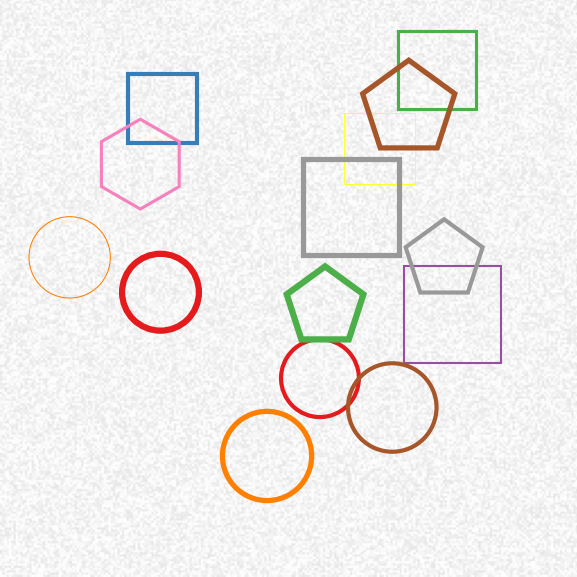[{"shape": "circle", "thickness": 3, "radius": 0.33, "center": [0.278, 0.493]}, {"shape": "circle", "thickness": 2, "radius": 0.34, "center": [0.554, 0.344]}, {"shape": "square", "thickness": 2, "radius": 0.3, "center": [0.281, 0.811]}, {"shape": "square", "thickness": 1.5, "radius": 0.34, "center": [0.756, 0.878]}, {"shape": "pentagon", "thickness": 3, "radius": 0.35, "center": [0.563, 0.468]}, {"shape": "square", "thickness": 1, "radius": 0.42, "center": [0.784, 0.454]}, {"shape": "circle", "thickness": 2.5, "radius": 0.39, "center": [0.462, 0.21]}, {"shape": "circle", "thickness": 0.5, "radius": 0.35, "center": [0.121, 0.553]}, {"shape": "square", "thickness": 0.5, "radius": 0.31, "center": [0.658, 0.741]}, {"shape": "circle", "thickness": 2, "radius": 0.38, "center": [0.679, 0.293]}, {"shape": "pentagon", "thickness": 2.5, "radius": 0.42, "center": [0.708, 0.811]}, {"shape": "hexagon", "thickness": 1.5, "radius": 0.39, "center": [0.243, 0.715]}, {"shape": "square", "thickness": 2.5, "radius": 0.42, "center": [0.607, 0.641]}, {"shape": "pentagon", "thickness": 2, "radius": 0.35, "center": [0.769, 0.549]}]